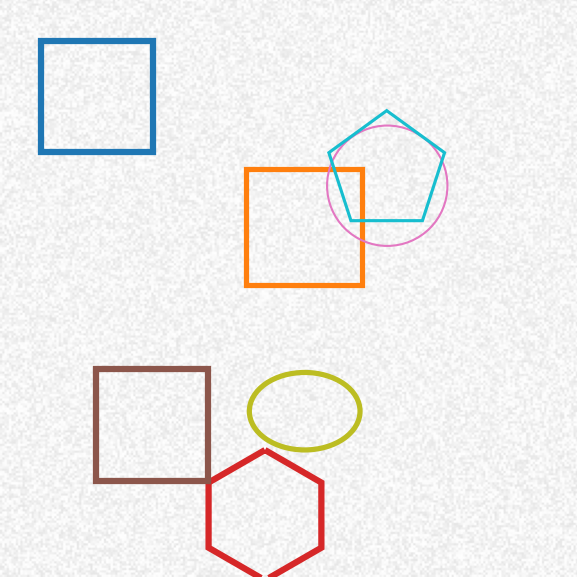[{"shape": "square", "thickness": 3, "radius": 0.48, "center": [0.168, 0.832]}, {"shape": "square", "thickness": 2.5, "radius": 0.5, "center": [0.526, 0.606]}, {"shape": "hexagon", "thickness": 3, "radius": 0.56, "center": [0.459, 0.107]}, {"shape": "square", "thickness": 3, "radius": 0.48, "center": [0.262, 0.263]}, {"shape": "circle", "thickness": 1, "radius": 0.52, "center": [0.671, 0.678]}, {"shape": "oval", "thickness": 2.5, "radius": 0.48, "center": [0.528, 0.287]}, {"shape": "pentagon", "thickness": 1.5, "radius": 0.53, "center": [0.67, 0.702]}]